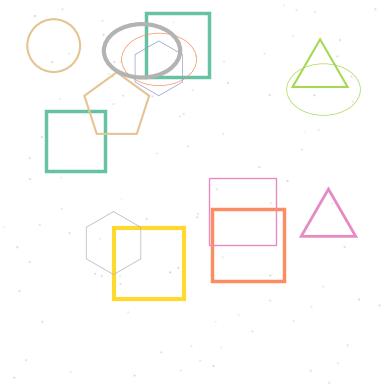[{"shape": "square", "thickness": 2.5, "radius": 0.38, "center": [0.197, 0.634]}, {"shape": "square", "thickness": 2.5, "radius": 0.41, "center": [0.461, 0.883]}, {"shape": "square", "thickness": 2.5, "radius": 0.47, "center": [0.644, 0.364]}, {"shape": "oval", "thickness": 0.5, "radius": 0.49, "center": [0.413, 0.846]}, {"shape": "hexagon", "thickness": 0.5, "radius": 0.36, "center": [0.412, 0.823]}, {"shape": "square", "thickness": 1, "radius": 0.44, "center": [0.631, 0.452]}, {"shape": "triangle", "thickness": 2, "radius": 0.41, "center": [0.853, 0.427]}, {"shape": "triangle", "thickness": 1.5, "radius": 0.41, "center": [0.831, 0.815]}, {"shape": "oval", "thickness": 0.5, "radius": 0.48, "center": [0.84, 0.767]}, {"shape": "square", "thickness": 3, "radius": 0.46, "center": [0.387, 0.315]}, {"shape": "pentagon", "thickness": 1.5, "radius": 0.44, "center": [0.303, 0.724]}, {"shape": "circle", "thickness": 1.5, "radius": 0.34, "center": [0.139, 0.882]}, {"shape": "hexagon", "thickness": 0.5, "radius": 0.41, "center": [0.295, 0.369]}, {"shape": "oval", "thickness": 3, "radius": 0.5, "center": [0.369, 0.868]}]